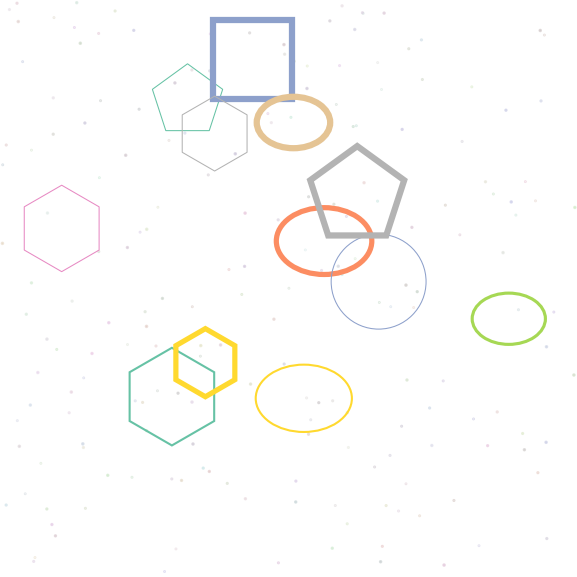[{"shape": "hexagon", "thickness": 1, "radius": 0.42, "center": [0.298, 0.312]}, {"shape": "pentagon", "thickness": 0.5, "radius": 0.32, "center": [0.325, 0.825]}, {"shape": "oval", "thickness": 2.5, "radius": 0.41, "center": [0.561, 0.582]}, {"shape": "square", "thickness": 3, "radius": 0.34, "center": [0.437, 0.896]}, {"shape": "circle", "thickness": 0.5, "radius": 0.41, "center": [0.656, 0.511]}, {"shape": "hexagon", "thickness": 0.5, "radius": 0.37, "center": [0.107, 0.604]}, {"shape": "oval", "thickness": 1.5, "radius": 0.32, "center": [0.881, 0.447]}, {"shape": "hexagon", "thickness": 2.5, "radius": 0.29, "center": [0.356, 0.371]}, {"shape": "oval", "thickness": 1, "radius": 0.42, "center": [0.526, 0.309]}, {"shape": "oval", "thickness": 3, "radius": 0.32, "center": [0.508, 0.787]}, {"shape": "hexagon", "thickness": 0.5, "radius": 0.32, "center": [0.372, 0.768]}, {"shape": "pentagon", "thickness": 3, "radius": 0.43, "center": [0.619, 0.661]}]